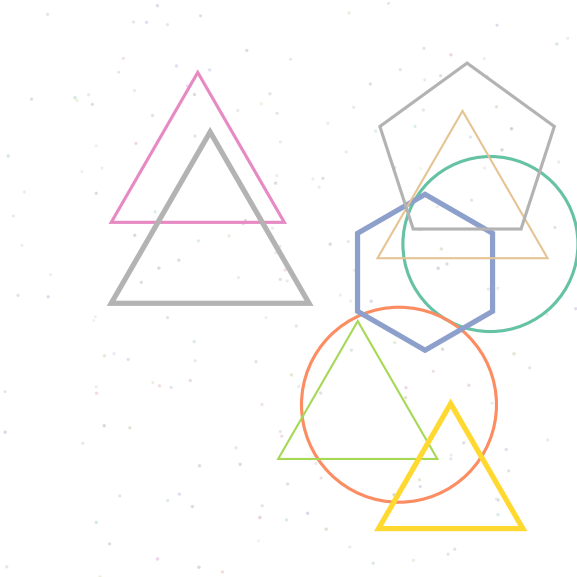[{"shape": "circle", "thickness": 1.5, "radius": 0.76, "center": [0.849, 0.577]}, {"shape": "circle", "thickness": 1.5, "radius": 0.84, "center": [0.691, 0.298]}, {"shape": "hexagon", "thickness": 2.5, "radius": 0.67, "center": [0.736, 0.528]}, {"shape": "triangle", "thickness": 1.5, "radius": 0.87, "center": [0.342, 0.701]}, {"shape": "triangle", "thickness": 1, "radius": 0.8, "center": [0.619, 0.284]}, {"shape": "triangle", "thickness": 2.5, "radius": 0.72, "center": [0.78, 0.156]}, {"shape": "triangle", "thickness": 1, "radius": 0.85, "center": [0.801, 0.637]}, {"shape": "pentagon", "thickness": 1.5, "radius": 0.79, "center": [0.809, 0.731]}, {"shape": "triangle", "thickness": 2.5, "radius": 0.99, "center": [0.364, 0.573]}]